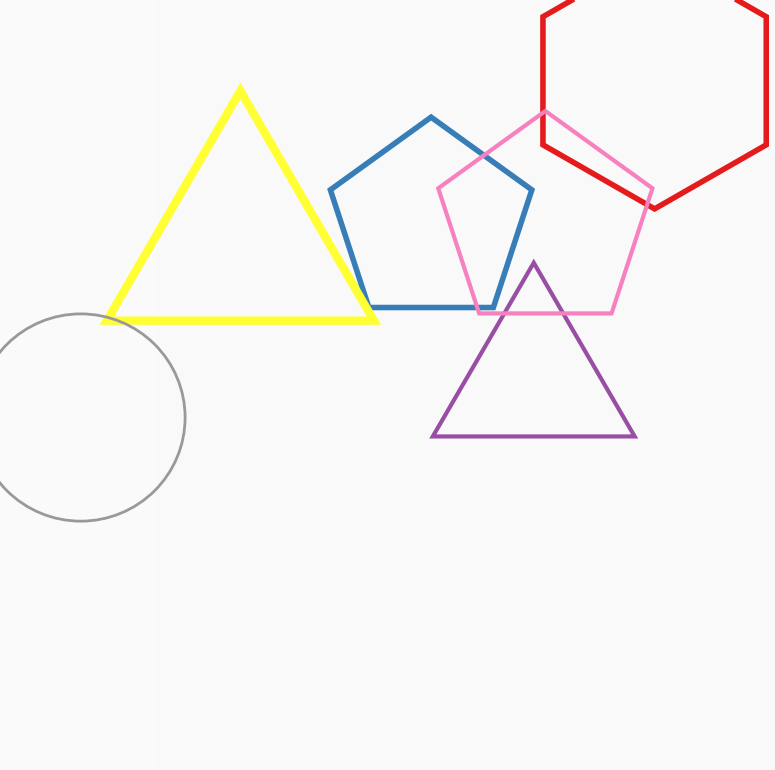[{"shape": "hexagon", "thickness": 2, "radius": 0.83, "center": [0.845, 0.895]}, {"shape": "pentagon", "thickness": 2, "radius": 0.68, "center": [0.556, 0.711]}, {"shape": "triangle", "thickness": 1.5, "radius": 0.75, "center": [0.689, 0.508]}, {"shape": "triangle", "thickness": 3, "radius": 0.99, "center": [0.31, 0.683]}, {"shape": "pentagon", "thickness": 1.5, "radius": 0.73, "center": [0.704, 0.711]}, {"shape": "circle", "thickness": 1, "radius": 0.67, "center": [0.104, 0.458]}]